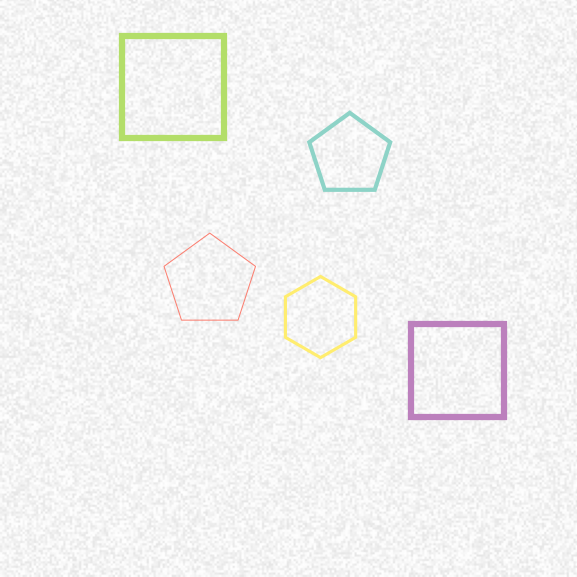[{"shape": "pentagon", "thickness": 2, "radius": 0.37, "center": [0.606, 0.73]}, {"shape": "pentagon", "thickness": 0.5, "radius": 0.42, "center": [0.363, 0.512]}, {"shape": "square", "thickness": 3, "radius": 0.44, "center": [0.3, 0.848]}, {"shape": "square", "thickness": 3, "radius": 0.4, "center": [0.792, 0.357]}, {"shape": "hexagon", "thickness": 1.5, "radius": 0.35, "center": [0.555, 0.45]}]